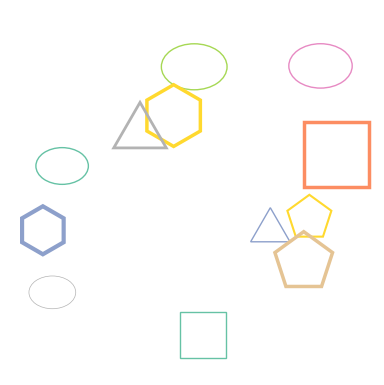[{"shape": "oval", "thickness": 1, "radius": 0.34, "center": [0.161, 0.569]}, {"shape": "square", "thickness": 1, "radius": 0.3, "center": [0.527, 0.13]}, {"shape": "square", "thickness": 2.5, "radius": 0.42, "center": [0.873, 0.599]}, {"shape": "hexagon", "thickness": 3, "radius": 0.31, "center": [0.111, 0.402]}, {"shape": "triangle", "thickness": 1, "radius": 0.3, "center": [0.702, 0.401]}, {"shape": "oval", "thickness": 1, "radius": 0.41, "center": [0.832, 0.829]}, {"shape": "oval", "thickness": 1, "radius": 0.43, "center": [0.504, 0.827]}, {"shape": "hexagon", "thickness": 2.5, "radius": 0.4, "center": [0.451, 0.7]}, {"shape": "pentagon", "thickness": 1.5, "radius": 0.3, "center": [0.804, 0.434]}, {"shape": "pentagon", "thickness": 2.5, "radius": 0.39, "center": [0.789, 0.32]}, {"shape": "triangle", "thickness": 2, "radius": 0.39, "center": [0.364, 0.655]}, {"shape": "oval", "thickness": 0.5, "radius": 0.3, "center": [0.136, 0.241]}]